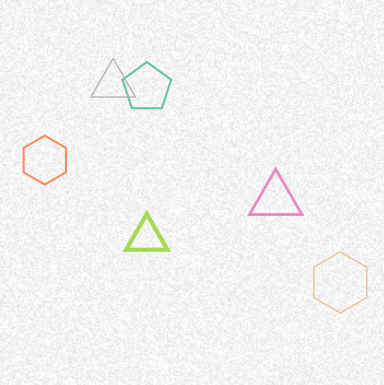[{"shape": "pentagon", "thickness": 1.5, "radius": 0.33, "center": [0.382, 0.773]}, {"shape": "hexagon", "thickness": 1.5, "radius": 0.32, "center": [0.116, 0.584]}, {"shape": "triangle", "thickness": 2, "radius": 0.39, "center": [0.716, 0.482]}, {"shape": "triangle", "thickness": 3, "radius": 0.31, "center": [0.381, 0.382]}, {"shape": "hexagon", "thickness": 1, "radius": 0.4, "center": [0.884, 0.267]}, {"shape": "triangle", "thickness": 1, "radius": 0.33, "center": [0.294, 0.781]}]